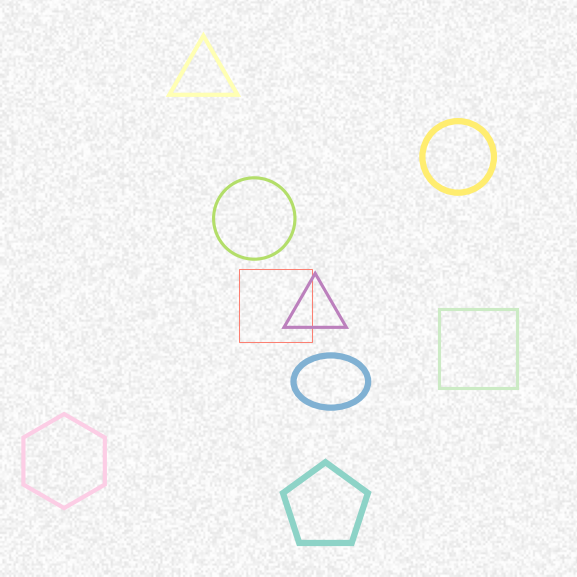[{"shape": "pentagon", "thickness": 3, "radius": 0.39, "center": [0.564, 0.121]}, {"shape": "triangle", "thickness": 2, "radius": 0.34, "center": [0.352, 0.869]}, {"shape": "square", "thickness": 0.5, "radius": 0.32, "center": [0.477, 0.47]}, {"shape": "oval", "thickness": 3, "radius": 0.32, "center": [0.573, 0.338]}, {"shape": "circle", "thickness": 1.5, "radius": 0.35, "center": [0.44, 0.621]}, {"shape": "hexagon", "thickness": 2, "radius": 0.41, "center": [0.111, 0.201]}, {"shape": "triangle", "thickness": 1.5, "radius": 0.31, "center": [0.546, 0.463]}, {"shape": "square", "thickness": 1.5, "radius": 0.34, "center": [0.828, 0.395]}, {"shape": "circle", "thickness": 3, "radius": 0.31, "center": [0.793, 0.727]}]